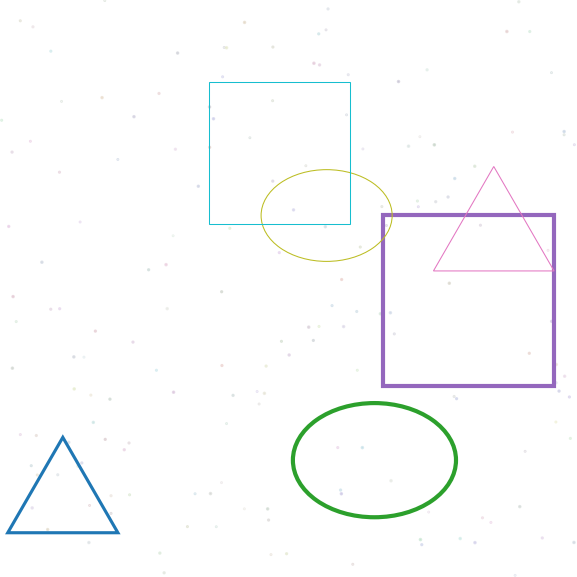[{"shape": "triangle", "thickness": 1.5, "radius": 0.55, "center": [0.109, 0.132]}, {"shape": "oval", "thickness": 2, "radius": 0.71, "center": [0.648, 0.202]}, {"shape": "square", "thickness": 2, "radius": 0.74, "center": [0.811, 0.479]}, {"shape": "triangle", "thickness": 0.5, "radius": 0.6, "center": [0.855, 0.59]}, {"shape": "oval", "thickness": 0.5, "radius": 0.57, "center": [0.566, 0.626]}, {"shape": "square", "thickness": 0.5, "radius": 0.61, "center": [0.484, 0.734]}]